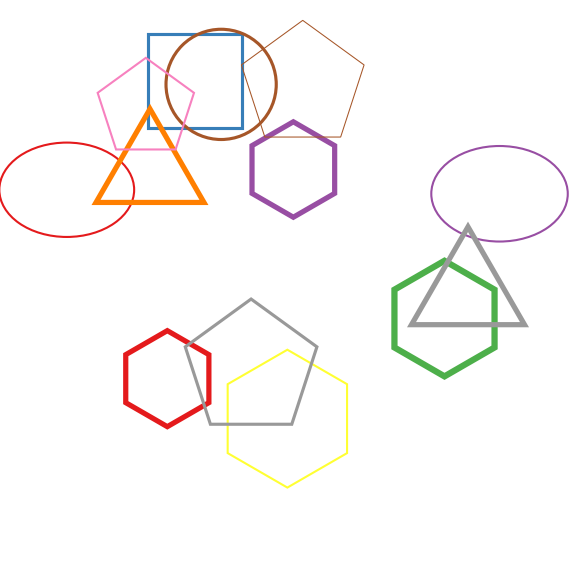[{"shape": "hexagon", "thickness": 2.5, "radius": 0.42, "center": [0.29, 0.343]}, {"shape": "oval", "thickness": 1, "radius": 0.58, "center": [0.116, 0.671]}, {"shape": "square", "thickness": 1.5, "radius": 0.41, "center": [0.338, 0.859]}, {"shape": "hexagon", "thickness": 3, "radius": 0.5, "center": [0.77, 0.447]}, {"shape": "hexagon", "thickness": 2.5, "radius": 0.41, "center": [0.508, 0.706]}, {"shape": "oval", "thickness": 1, "radius": 0.59, "center": [0.865, 0.664]}, {"shape": "triangle", "thickness": 2.5, "radius": 0.54, "center": [0.26, 0.703]}, {"shape": "hexagon", "thickness": 1, "radius": 0.6, "center": [0.498, 0.274]}, {"shape": "circle", "thickness": 1.5, "radius": 0.48, "center": [0.383, 0.853]}, {"shape": "pentagon", "thickness": 0.5, "radius": 0.56, "center": [0.524, 0.852]}, {"shape": "pentagon", "thickness": 1, "radius": 0.44, "center": [0.253, 0.811]}, {"shape": "triangle", "thickness": 2.5, "radius": 0.56, "center": [0.81, 0.493]}, {"shape": "pentagon", "thickness": 1.5, "radius": 0.6, "center": [0.435, 0.361]}]